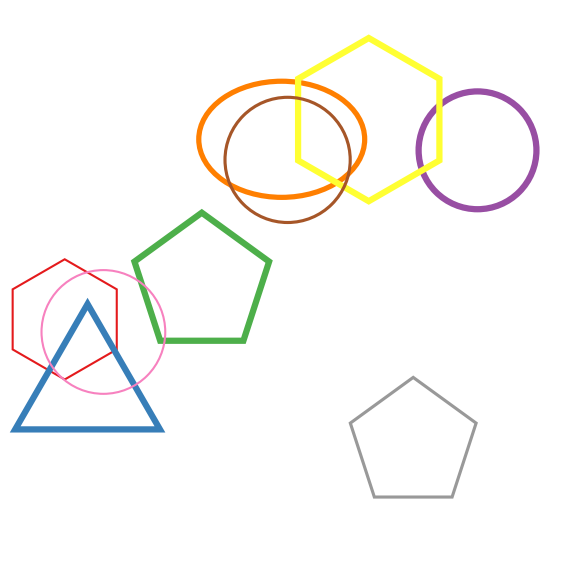[{"shape": "hexagon", "thickness": 1, "radius": 0.52, "center": [0.112, 0.446]}, {"shape": "triangle", "thickness": 3, "radius": 0.72, "center": [0.152, 0.328]}, {"shape": "pentagon", "thickness": 3, "radius": 0.61, "center": [0.349, 0.508]}, {"shape": "circle", "thickness": 3, "radius": 0.51, "center": [0.827, 0.739]}, {"shape": "oval", "thickness": 2.5, "radius": 0.72, "center": [0.488, 0.758]}, {"shape": "hexagon", "thickness": 3, "radius": 0.71, "center": [0.639, 0.792]}, {"shape": "circle", "thickness": 1.5, "radius": 0.54, "center": [0.498, 0.722]}, {"shape": "circle", "thickness": 1, "radius": 0.54, "center": [0.179, 0.424]}, {"shape": "pentagon", "thickness": 1.5, "radius": 0.57, "center": [0.716, 0.231]}]